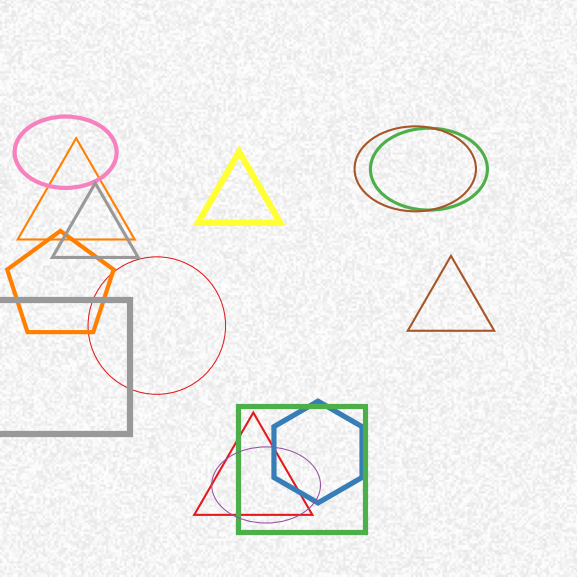[{"shape": "circle", "thickness": 0.5, "radius": 0.6, "center": [0.272, 0.435]}, {"shape": "triangle", "thickness": 1, "radius": 0.59, "center": [0.439, 0.167]}, {"shape": "hexagon", "thickness": 2.5, "radius": 0.44, "center": [0.551, 0.216]}, {"shape": "oval", "thickness": 1.5, "radius": 0.51, "center": [0.743, 0.706]}, {"shape": "square", "thickness": 2.5, "radius": 0.55, "center": [0.523, 0.187]}, {"shape": "oval", "thickness": 0.5, "radius": 0.47, "center": [0.461, 0.159]}, {"shape": "pentagon", "thickness": 2, "radius": 0.48, "center": [0.105, 0.502]}, {"shape": "triangle", "thickness": 1, "radius": 0.58, "center": [0.132, 0.643]}, {"shape": "triangle", "thickness": 3, "radius": 0.41, "center": [0.414, 0.654]}, {"shape": "oval", "thickness": 1, "radius": 0.53, "center": [0.719, 0.707]}, {"shape": "triangle", "thickness": 1, "radius": 0.43, "center": [0.781, 0.47]}, {"shape": "oval", "thickness": 2, "radius": 0.44, "center": [0.114, 0.736]}, {"shape": "triangle", "thickness": 1.5, "radius": 0.43, "center": [0.165, 0.596]}, {"shape": "square", "thickness": 3, "radius": 0.58, "center": [0.109, 0.364]}]